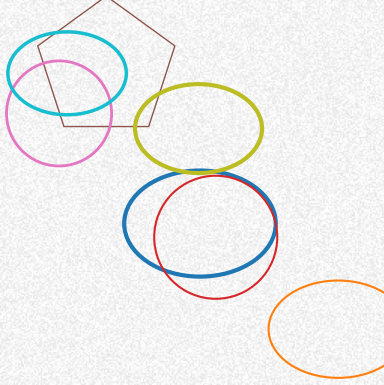[{"shape": "oval", "thickness": 3, "radius": 0.98, "center": [0.519, 0.419]}, {"shape": "oval", "thickness": 1.5, "radius": 0.9, "center": [0.878, 0.145]}, {"shape": "circle", "thickness": 1.5, "radius": 0.8, "center": [0.56, 0.384]}, {"shape": "pentagon", "thickness": 1, "radius": 0.94, "center": [0.276, 0.823]}, {"shape": "circle", "thickness": 2, "radius": 0.68, "center": [0.153, 0.705]}, {"shape": "oval", "thickness": 3, "radius": 0.82, "center": [0.516, 0.666]}, {"shape": "oval", "thickness": 2.5, "radius": 0.77, "center": [0.174, 0.81]}]